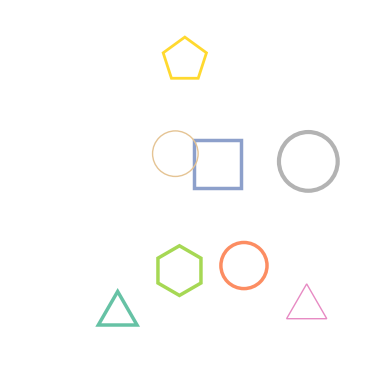[{"shape": "triangle", "thickness": 2.5, "radius": 0.29, "center": [0.306, 0.185]}, {"shape": "circle", "thickness": 2.5, "radius": 0.3, "center": [0.634, 0.31]}, {"shape": "square", "thickness": 2.5, "radius": 0.31, "center": [0.565, 0.574]}, {"shape": "triangle", "thickness": 1, "radius": 0.3, "center": [0.797, 0.202]}, {"shape": "hexagon", "thickness": 2.5, "radius": 0.32, "center": [0.466, 0.297]}, {"shape": "pentagon", "thickness": 2, "radius": 0.3, "center": [0.48, 0.845]}, {"shape": "circle", "thickness": 1, "radius": 0.3, "center": [0.455, 0.601]}, {"shape": "circle", "thickness": 3, "radius": 0.38, "center": [0.801, 0.581]}]